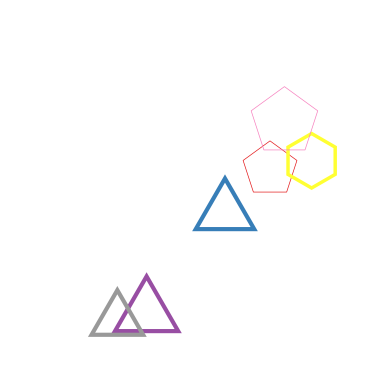[{"shape": "pentagon", "thickness": 0.5, "radius": 0.37, "center": [0.701, 0.561]}, {"shape": "triangle", "thickness": 3, "radius": 0.44, "center": [0.584, 0.449]}, {"shape": "triangle", "thickness": 3, "radius": 0.47, "center": [0.381, 0.187]}, {"shape": "hexagon", "thickness": 2.5, "radius": 0.35, "center": [0.809, 0.582]}, {"shape": "pentagon", "thickness": 0.5, "radius": 0.45, "center": [0.739, 0.684]}, {"shape": "triangle", "thickness": 3, "radius": 0.39, "center": [0.305, 0.169]}]